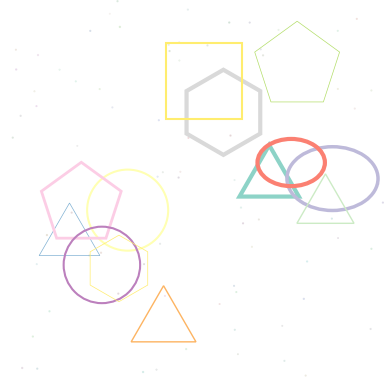[{"shape": "triangle", "thickness": 3, "radius": 0.45, "center": [0.699, 0.534]}, {"shape": "circle", "thickness": 1.5, "radius": 0.53, "center": [0.332, 0.454]}, {"shape": "oval", "thickness": 2.5, "radius": 0.59, "center": [0.864, 0.536]}, {"shape": "oval", "thickness": 3, "radius": 0.44, "center": [0.756, 0.578]}, {"shape": "triangle", "thickness": 0.5, "radius": 0.46, "center": [0.181, 0.382]}, {"shape": "triangle", "thickness": 1, "radius": 0.49, "center": [0.425, 0.161]}, {"shape": "pentagon", "thickness": 0.5, "radius": 0.58, "center": [0.772, 0.829]}, {"shape": "pentagon", "thickness": 2, "radius": 0.54, "center": [0.211, 0.47]}, {"shape": "hexagon", "thickness": 3, "radius": 0.55, "center": [0.58, 0.708]}, {"shape": "circle", "thickness": 1.5, "radius": 0.5, "center": [0.265, 0.312]}, {"shape": "triangle", "thickness": 1, "radius": 0.43, "center": [0.845, 0.463]}, {"shape": "hexagon", "thickness": 0.5, "radius": 0.43, "center": [0.309, 0.303]}, {"shape": "square", "thickness": 1.5, "radius": 0.49, "center": [0.529, 0.791]}]